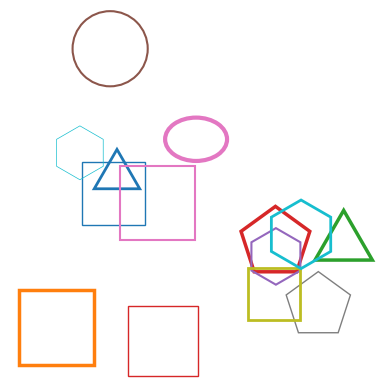[{"shape": "triangle", "thickness": 2, "radius": 0.34, "center": [0.304, 0.544]}, {"shape": "square", "thickness": 1, "radius": 0.41, "center": [0.294, 0.498]}, {"shape": "square", "thickness": 2.5, "radius": 0.49, "center": [0.146, 0.149]}, {"shape": "triangle", "thickness": 2.5, "radius": 0.43, "center": [0.893, 0.368]}, {"shape": "pentagon", "thickness": 2.5, "radius": 0.47, "center": [0.715, 0.37]}, {"shape": "square", "thickness": 1, "radius": 0.45, "center": [0.423, 0.114]}, {"shape": "hexagon", "thickness": 1.5, "radius": 0.37, "center": [0.717, 0.334]}, {"shape": "circle", "thickness": 1.5, "radius": 0.49, "center": [0.286, 0.873]}, {"shape": "square", "thickness": 1.5, "radius": 0.48, "center": [0.408, 0.472]}, {"shape": "oval", "thickness": 3, "radius": 0.4, "center": [0.509, 0.638]}, {"shape": "pentagon", "thickness": 1, "radius": 0.44, "center": [0.827, 0.207]}, {"shape": "square", "thickness": 2, "radius": 0.34, "center": [0.712, 0.236]}, {"shape": "hexagon", "thickness": 2, "radius": 0.45, "center": [0.782, 0.391]}, {"shape": "hexagon", "thickness": 0.5, "radius": 0.35, "center": [0.208, 0.603]}]